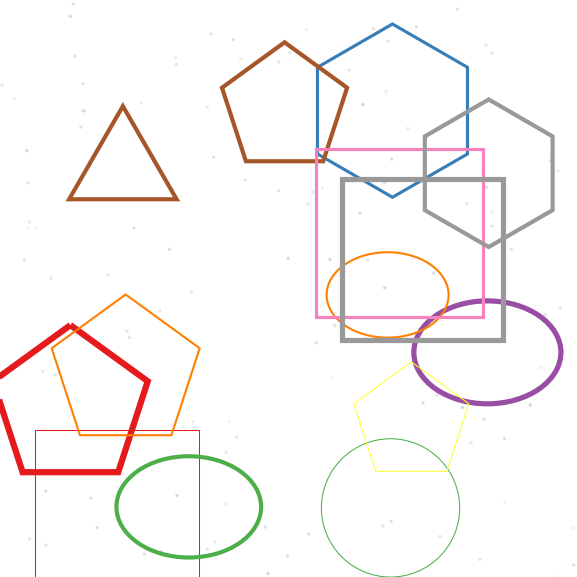[{"shape": "pentagon", "thickness": 3, "radius": 0.7, "center": [0.122, 0.295]}, {"shape": "square", "thickness": 0.5, "radius": 0.71, "center": [0.202, 0.113]}, {"shape": "hexagon", "thickness": 1.5, "radius": 0.75, "center": [0.68, 0.808]}, {"shape": "oval", "thickness": 2, "radius": 0.63, "center": [0.327, 0.121]}, {"shape": "circle", "thickness": 0.5, "radius": 0.6, "center": [0.676, 0.12]}, {"shape": "oval", "thickness": 2.5, "radius": 0.64, "center": [0.844, 0.389]}, {"shape": "pentagon", "thickness": 1, "radius": 0.67, "center": [0.218, 0.354]}, {"shape": "oval", "thickness": 1, "radius": 0.53, "center": [0.671, 0.488]}, {"shape": "pentagon", "thickness": 0.5, "radius": 0.52, "center": [0.712, 0.268]}, {"shape": "triangle", "thickness": 2, "radius": 0.54, "center": [0.213, 0.708]}, {"shape": "pentagon", "thickness": 2, "radius": 0.57, "center": [0.493, 0.812]}, {"shape": "square", "thickness": 1.5, "radius": 0.73, "center": [0.692, 0.596]}, {"shape": "square", "thickness": 2.5, "radius": 0.7, "center": [0.731, 0.549]}, {"shape": "hexagon", "thickness": 2, "radius": 0.64, "center": [0.846, 0.699]}]